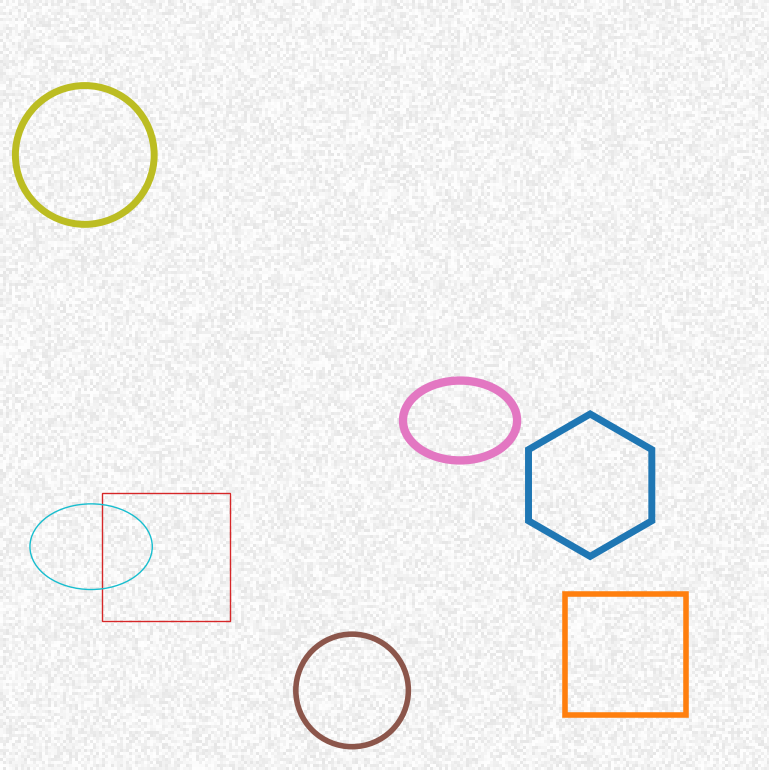[{"shape": "hexagon", "thickness": 2.5, "radius": 0.46, "center": [0.766, 0.37]}, {"shape": "square", "thickness": 2, "radius": 0.39, "center": [0.812, 0.15]}, {"shape": "square", "thickness": 0.5, "radius": 0.42, "center": [0.215, 0.276]}, {"shape": "circle", "thickness": 2, "radius": 0.37, "center": [0.457, 0.103]}, {"shape": "oval", "thickness": 3, "radius": 0.37, "center": [0.597, 0.454]}, {"shape": "circle", "thickness": 2.5, "radius": 0.45, "center": [0.11, 0.799]}, {"shape": "oval", "thickness": 0.5, "radius": 0.4, "center": [0.118, 0.29]}]